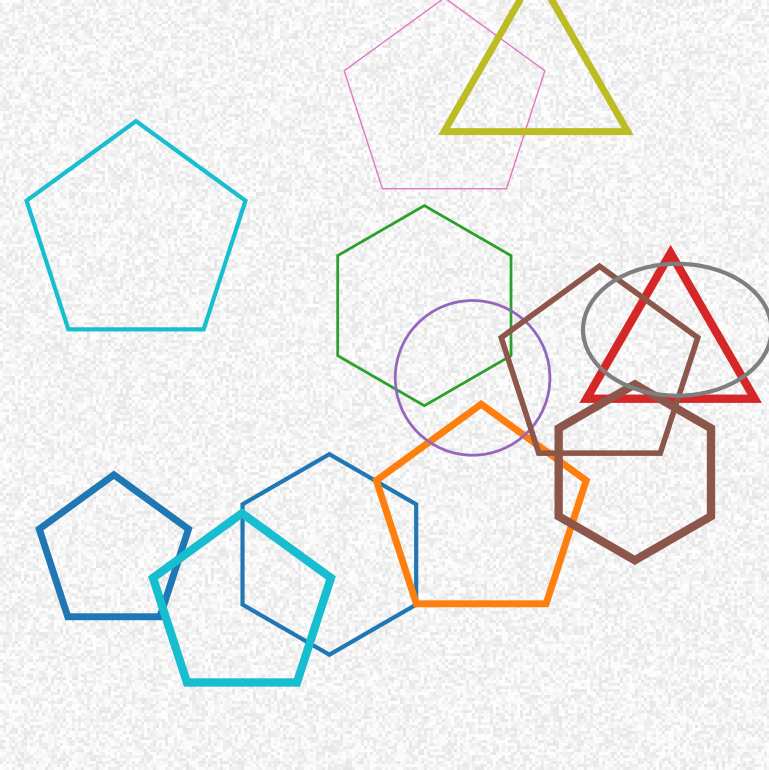[{"shape": "pentagon", "thickness": 2.5, "radius": 0.51, "center": [0.148, 0.281]}, {"shape": "hexagon", "thickness": 1.5, "radius": 0.65, "center": [0.428, 0.28]}, {"shape": "pentagon", "thickness": 2.5, "radius": 0.72, "center": [0.625, 0.332]}, {"shape": "hexagon", "thickness": 1, "radius": 0.65, "center": [0.551, 0.603]}, {"shape": "triangle", "thickness": 3, "radius": 0.63, "center": [0.871, 0.545]}, {"shape": "circle", "thickness": 1, "radius": 0.5, "center": [0.614, 0.509]}, {"shape": "hexagon", "thickness": 3, "radius": 0.57, "center": [0.824, 0.387]}, {"shape": "pentagon", "thickness": 2, "radius": 0.67, "center": [0.779, 0.52]}, {"shape": "pentagon", "thickness": 0.5, "radius": 0.69, "center": [0.577, 0.866]}, {"shape": "oval", "thickness": 1.5, "radius": 0.61, "center": [0.88, 0.572]}, {"shape": "triangle", "thickness": 2.5, "radius": 0.69, "center": [0.696, 0.898]}, {"shape": "pentagon", "thickness": 3, "radius": 0.61, "center": [0.314, 0.212]}, {"shape": "pentagon", "thickness": 1.5, "radius": 0.75, "center": [0.177, 0.693]}]